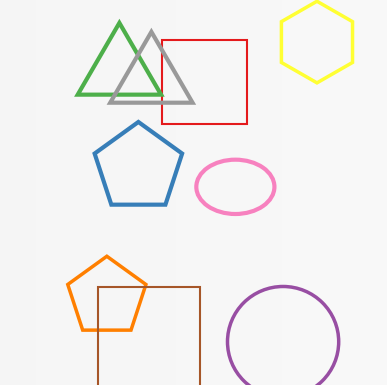[{"shape": "square", "thickness": 1.5, "radius": 0.55, "center": [0.528, 0.788]}, {"shape": "pentagon", "thickness": 3, "radius": 0.59, "center": [0.357, 0.564]}, {"shape": "triangle", "thickness": 3, "radius": 0.62, "center": [0.308, 0.816]}, {"shape": "circle", "thickness": 2.5, "radius": 0.72, "center": [0.731, 0.112]}, {"shape": "pentagon", "thickness": 2.5, "radius": 0.53, "center": [0.276, 0.228]}, {"shape": "hexagon", "thickness": 2.5, "radius": 0.53, "center": [0.818, 0.891]}, {"shape": "square", "thickness": 1.5, "radius": 0.66, "center": [0.385, 0.123]}, {"shape": "oval", "thickness": 3, "radius": 0.5, "center": [0.607, 0.515]}, {"shape": "triangle", "thickness": 3, "radius": 0.61, "center": [0.391, 0.795]}]